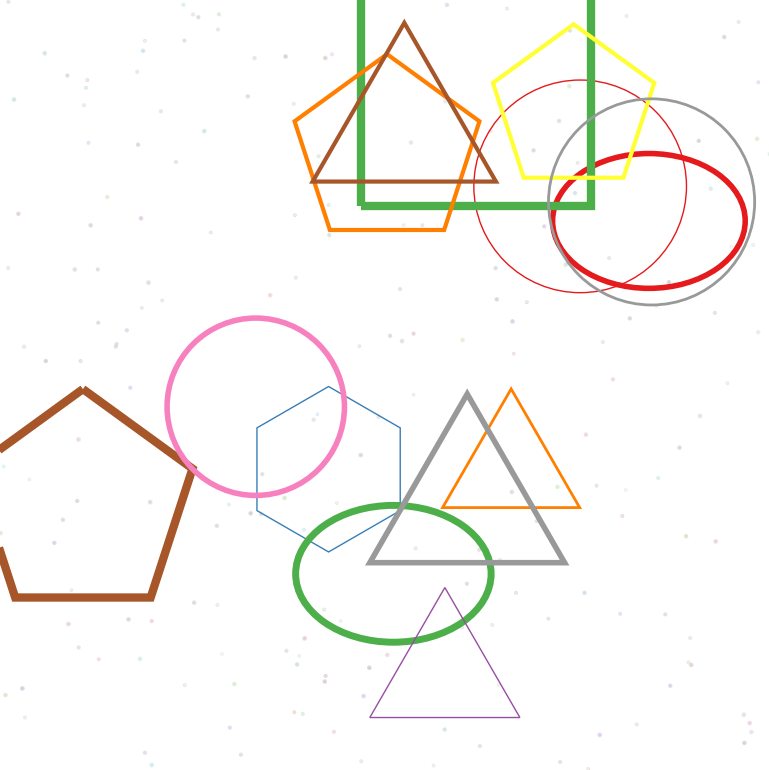[{"shape": "circle", "thickness": 0.5, "radius": 0.69, "center": [0.753, 0.758]}, {"shape": "oval", "thickness": 2, "radius": 0.63, "center": [0.843, 0.713]}, {"shape": "hexagon", "thickness": 0.5, "radius": 0.54, "center": [0.427, 0.391]}, {"shape": "square", "thickness": 3, "radius": 0.74, "center": [0.618, 0.881]}, {"shape": "oval", "thickness": 2.5, "radius": 0.63, "center": [0.511, 0.255]}, {"shape": "triangle", "thickness": 0.5, "radius": 0.56, "center": [0.578, 0.124]}, {"shape": "pentagon", "thickness": 1.5, "radius": 0.63, "center": [0.503, 0.803]}, {"shape": "triangle", "thickness": 1, "radius": 0.51, "center": [0.664, 0.392]}, {"shape": "pentagon", "thickness": 1.5, "radius": 0.55, "center": [0.745, 0.858]}, {"shape": "pentagon", "thickness": 3, "radius": 0.75, "center": [0.108, 0.345]}, {"shape": "triangle", "thickness": 1.5, "radius": 0.69, "center": [0.525, 0.833]}, {"shape": "circle", "thickness": 2, "radius": 0.58, "center": [0.332, 0.472]}, {"shape": "triangle", "thickness": 2, "radius": 0.73, "center": [0.607, 0.342]}, {"shape": "circle", "thickness": 1, "radius": 0.67, "center": [0.846, 0.738]}]